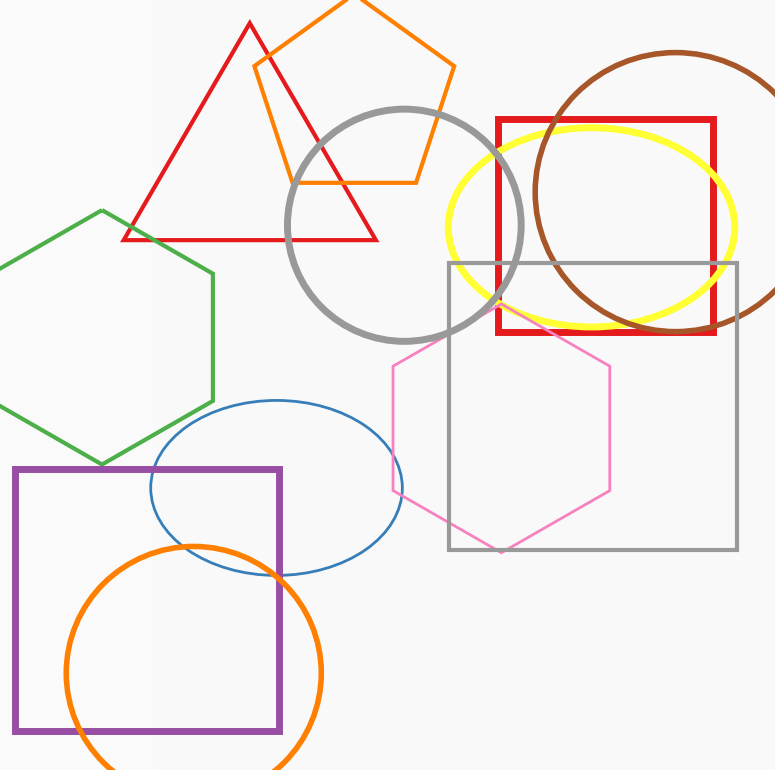[{"shape": "triangle", "thickness": 1.5, "radius": 0.94, "center": [0.322, 0.782]}, {"shape": "square", "thickness": 2.5, "radius": 0.69, "center": [0.781, 0.707]}, {"shape": "oval", "thickness": 1, "radius": 0.81, "center": [0.357, 0.366]}, {"shape": "hexagon", "thickness": 1.5, "radius": 0.83, "center": [0.132, 0.562]}, {"shape": "square", "thickness": 2.5, "radius": 0.85, "center": [0.19, 0.221]}, {"shape": "circle", "thickness": 2, "radius": 0.82, "center": [0.25, 0.126]}, {"shape": "pentagon", "thickness": 1.5, "radius": 0.68, "center": [0.457, 0.872]}, {"shape": "oval", "thickness": 2.5, "radius": 0.92, "center": [0.763, 0.705]}, {"shape": "circle", "thickness": 2, "radius": 0.91, "center": [0.872, 0.751]}, {"shape": "hexagon", "thickness": 1, "radius": 0.81, "center": [0.647, 0.444]}, {"shape": "circle", "thickness": 2.5, "radius": 0.75, "center": [0.522, 0.707]}, {"shape": "square", "thickness": 1.5, "radius": 0.93, "center": [0.765, 0.472]}]